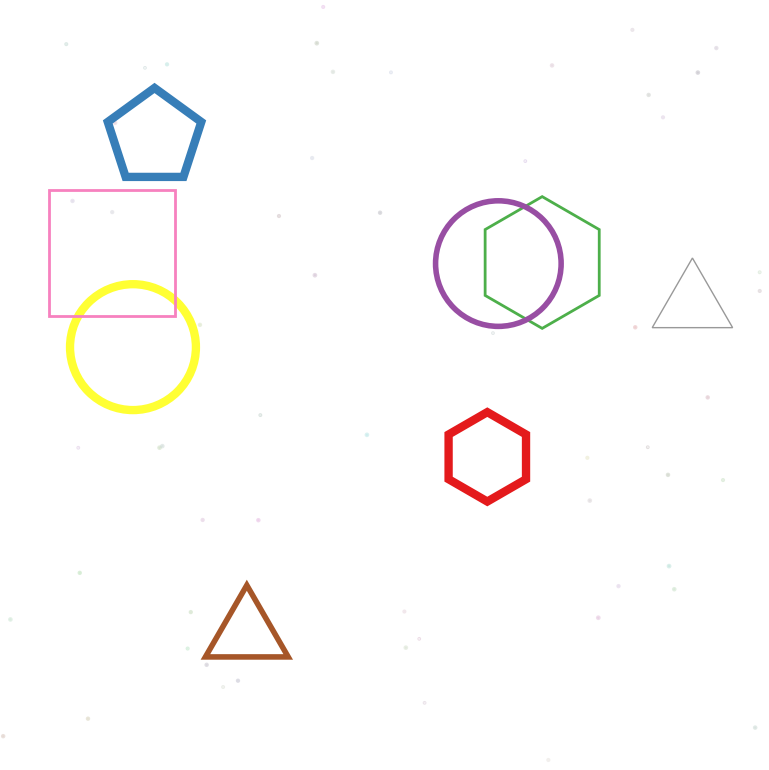[{"shape": "hexagon", "thickness": 3, "radius": 0.29, "center": [0.633, 0.407]}, {"shape": "pentagon", "thickness": 3, "radius": 0.32, "center": [0.201, 0.822]}, {"shape": "hexagon", "thickness": 1, "radius": 0.43, "center": [0.704, 0.659]}, {"shape": "circle", "thickness": 2, "radius": 0.41, "center": [0.647, 0.658]}, {"shape": "circle", "thickness": 3, "radius": 0.41, "center": [0.173, 0.549]}, {"shape": "triangle", "thickness": 2, "radius": 0.31, "center": [0.321, 0.178]}, {"shape": "square", "thickness": 1, "radius": 0.41, "center": [0.145, 0.672]}, {"shape": "triangle", "thickness": 0.5, "radius": 0.3, "center": [0.899, 0.605]}]